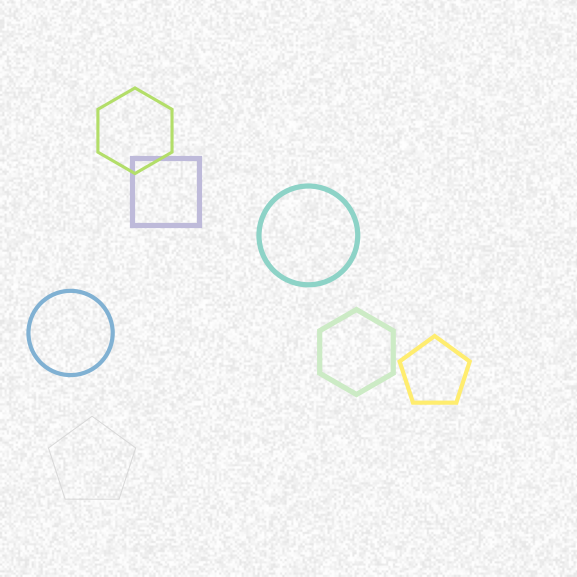[{"shape": "circle", "thickness": 2.5, "radius": 0.43, "center": [0.534, 0.592]}, {"shape": "square", "thickness": 2.5, "radius": 0.29, "center": [0.287, 0.668]}, {"shape": "circle", "thickness": 2, "radius": 0.36, "center": [0.122, 0.423]}, {"shape": "hexagon", "thickness": 1.5, "radius": 0.37, "center": [0.234, 0.773]}, {"shape": "pentagon", "thickness": 0.5, "radius": 0.4, "center": [0.159, 0.199]}, {"shape": "hexagon", "thickness": 2.5, "radius": 0.37, "center": [0.617, 0.39]}, {"shape": "pentagon", "thickness": 2, "radius": 0.32, "center": [0.753, 0.354]}]